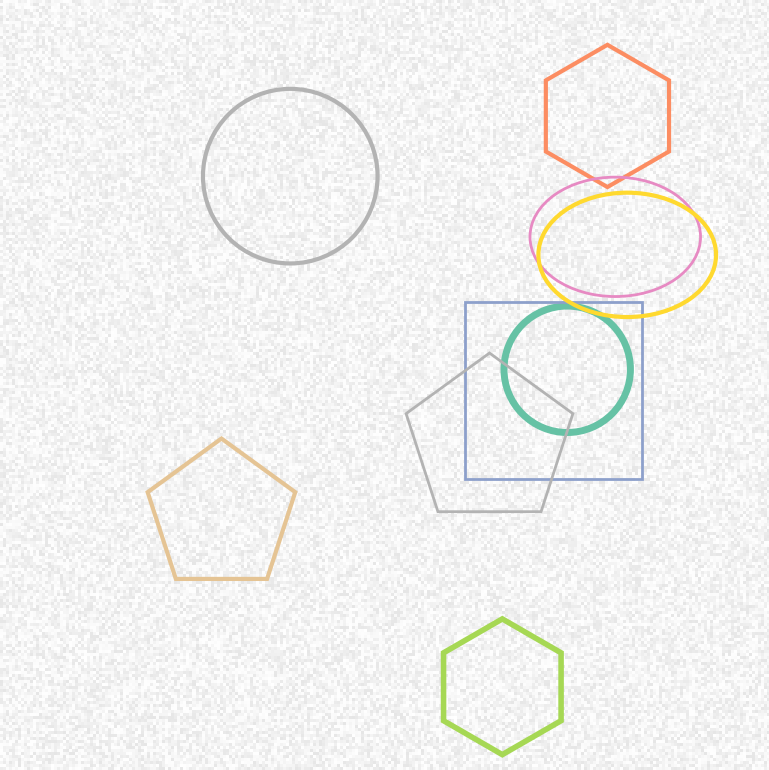[{"shape": "circle", "thickness": 2.5, "radius": 0.41, "center": [0.737, 0.52]}, {"shape": "hexagon", "thickness": 1.5, "radius": 0.46, "center": [0.789, 0.849]}, {"shape": "square", "thickness": 1, "radius": 0.57, "center": [0.719, 0.493]}, {"shape": "oval", "thickness": 1, "radius": 0.55, "center": [0.799, 0.692]}, {"shape": "hexagon", "thickness": 2, "radius": 0.44, "center": [0.652, 0.108]}, {"shape": "oval", "thickness": 1.5, "radius": 0.58, "center": [0.815, 0.669]}, {"shape": "pentagon", "thickness": 1.5, "radius": 0.5, "center": [0.288, 0.33]}, {"shape": "circle", "thickness": 1.5, "radius": 0.57, "center": [0.377, 0.771]}, {"shape": "pentagon", "thickness": 1, "radius": 0.57, "center": [0.636, 0.428]}]